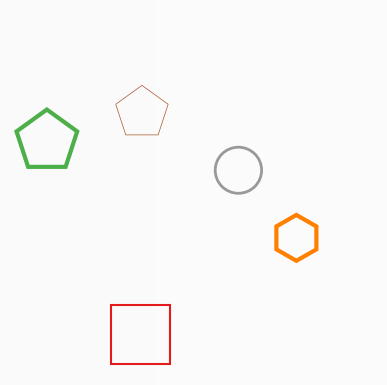[{"shape": "square", "thickness": 1.5, "radius": 0.38, "center": [0.363, 0.132]}, {"shape": "pentagon", "thickness": 3, "radius": 0.41, "center": [0.121, 0.633]}, {"shape": "hexagon", "thickness": 3, "radius": 0.3, "center": [0.765, 0.382]}, {"shape": "pentagon", "thickness": 0.5, "radius": 0.36, "center": [0.366, 0.707]}, {"shape": "circle", "thickness": 2, "radius": 0.3, "center": [0.615, 0.558]}]